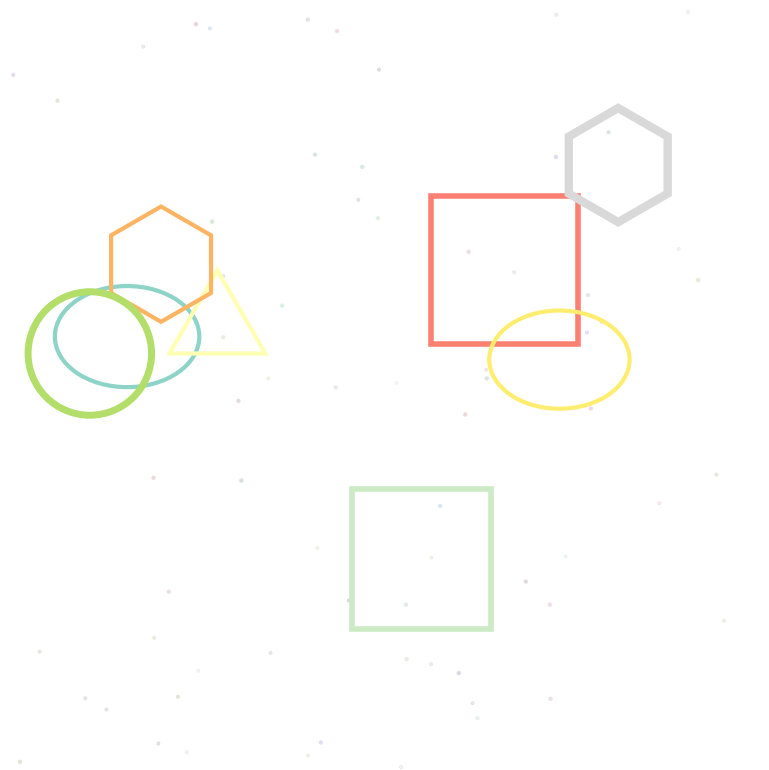[{"shape": "oval", "thickness": 1.5, "radius": 0.47, "center": [0.165, 0.563]}, {"shape": "triangle", "thickness": 1.5, "radius": 0.36, "center": [0.282, 0.577]}, {"shape": "square", "thickness": 2, "radius": 0.48, "center": [0.656, 0.649]}, {"shape": "hexagon", "thickness": 1.5, "radius": 0.37, "center": [0.209, 0.657]}, {"shape": "circle", "thickness": 2.5, "radius": 0.4, "center": [0.117, 0.541]}, {"shape": "hexagon", "thickness": 3, "radius": 0.37, "center": [0.803, 0.786]}, {"shape": "square", "thickness": 2, "radius": 0.45, "center": [0.548, 0.274]}, {"shape": "oval", "thickness": 1.5, "radius": 0.46, "center": [0.727, 0.533]}]